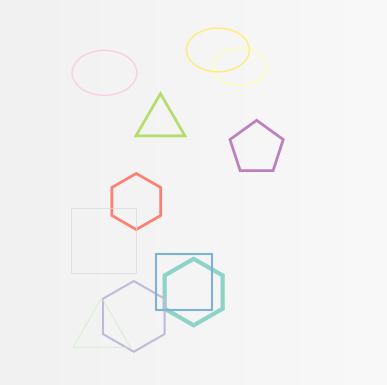[{"shape": "hexagon", "thickness": 3, "radius": 0.43, "center": [0.5, 0.241]}, {"shape": "oval", "thickness": 1, "radius": 0.35, "center": [0.618, 0.827]}, {"shape": "hexagon", "thickness": 1.5, "radius": 0.46, "center": [0.345, 0.178]}, {"shape": "hexagon", "thickness": 2, "radius": 0.36, "center": [0.352, 0.477]}, {"shape": "square", "thickness": 1.5, "radius": 0.36, "center": [0.475, 0.267]}, {"shape": "triangle", "thickness": 2, "radius": 0.37, "center": [0.414, 0.684]}, {"shape": "oval", "thickness": 1, "radius": 0.42, "center": [0.27, 0.811]}, {"shape": "square", "thickness": 0.5, "radius": 0.42, "center": [0.267, 0.374]}, {"shape": "pentagon", "thickness": 2, "radius": 0.36, "center": [0.662, 0.615]}, {"shape": "triangle", "thickness": 0.5, "radius": 0.43, "center": [0.263, 0.141]}, {"shape": "oval", "thickness": 1, "radius": 0.41, "center": [0.562, 0.87]}]